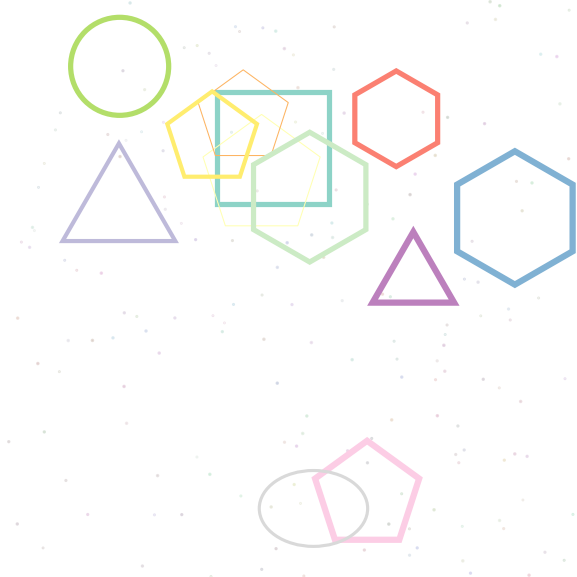[{"shape": "square", "thickness": 2.5, "radius": 0.49, "center": [0.472, 0.742]}, {"shape": "pentagon", "thickness": 0.5, "radius": 0.53, "center": [0.453, 0.694]}, {"shape": "triangle", "thickness": 2, "radius": 0.56, "center": [0.206, 0.638]}, {"shape": "hexagon", "thickness": 2.5, "radius": 0.41, "center": [0.686, 0.793]}, {"shape": "hexagon", "thickness": 3, "radius": 0.58, "center": [0.892, 0.622]}, {"shape": "pentagon", "thickness": 0.5, "radius": 0.41, "center": [0.421, 0.796]}, {"shape": "circle", "thickness": 2.5, "radius": 0.42, "center": [0.207, 0.884]}, {"shape": "pentagon", "thickness": 3, "radius": 0.47, "center": [0.636, 0.141]}, {"shape": "oval", "thickness": 1.5, "radius": 0.47, "center": [0.543, 0.119]}, {"shape": "triangle", "thickness": 3, "radius": 0.41, "center": [0.716, 0.516]}, {"shape": "hexagon", "thickness": 2.5, "radius": 0.56, "center": [0.536, 0.658]}, {"shape": "pentagon", "thickness": 2, "radius": 0.41, "center": [0.367, 0.759]}]